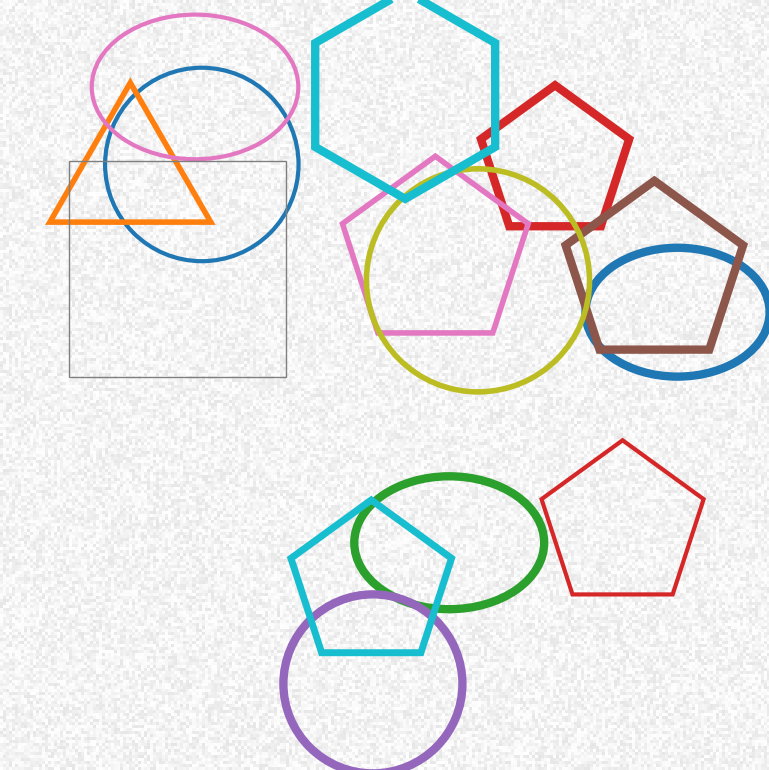[{"shape": "circle", "thickness": 1.5, "radius": 0.63, "center": [0.262, 0.786]}, {"shape": "oval", "thickness": 3, "radius": 0.6, "center": [0.88, 0.595]}, {"shape": "triangle", "thickness": 2, "radius": 0.6, "center": [0.169, 0.772]}, {"shape": "oval", "thickness": 3, "radius": 0.62, "center": [0.583, 0.295]}, {"shape": "pentagon", "thickness": 3, "radius": 0.51, "center": [0.721, 0.788]}, {"shape": "pentagon", "thickness": 1.5, "radius": 0.55, "center": [0.809, 0.318]}, {"shape": "circle", "thickness": 3, "radius": 0.58, "center": [0.484, 0.112]}, {"shape": "pentagon", "thickness": 3, "radius": 0.61, "center": [0.85, 0.644]}, {"shape": "pentagon", "thickness": 2, "radius": 0.63, "center": [0.565, 0.67]}, {"shape": "oval", "thickness": 1.5, "radius": 0.67, "center": [0.253, 0.887]}, {"shape": "square", "thickness": 0.5, "radius": 0.7, "center": [0.231, 0.651]}, {"shape": "circle", "thickness": 2, "radius": 0.72, "center": [0.621, 0.636]}, {"shape": "pentagon", "thickness": 2.5, "radius": 0.55, "center": [0.482, 0.241]}, {"shape": "hexagon", "thickness": 3, "radius": 0.67, "center": [0.526, 0.877]}]